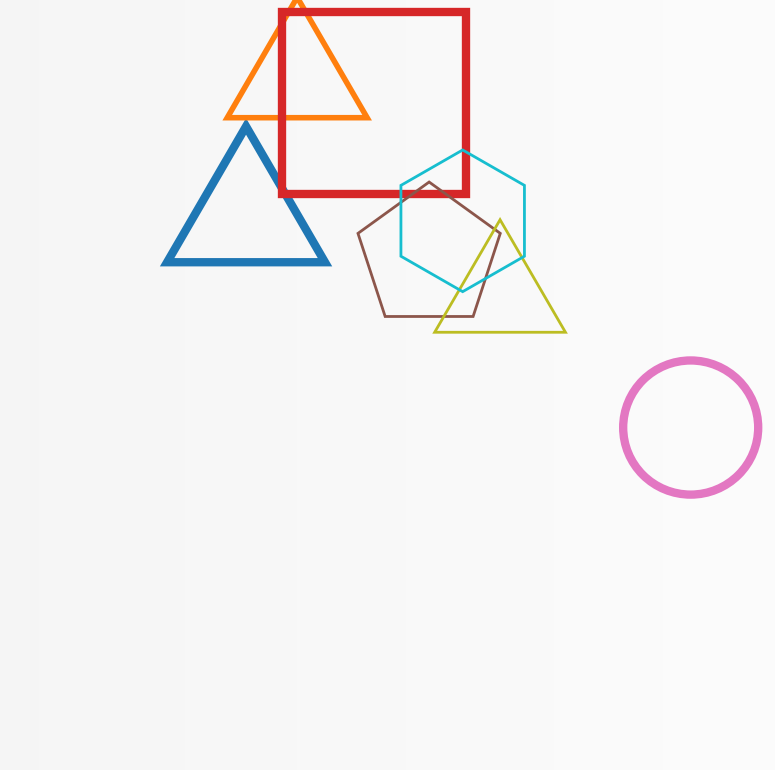[{"shape": "triangle", "thickness": 3, "radius": 0.59, "center": [0.317, 0.718]}, {"shape": "triangle", "thickness": 2, "radius": 0.52, "center": [0.383, 0.899]}, {"shape": "square", "thickness": 3, "radius": 0.59, "center": [0.483, 0.866]}, {"shape": "pentagon", "thickness": 1, "radius": 0.48, "center": [0.554, 0.667]}, {"shape": "circle", "thickness": 3, "radius": 0.44, "center": [0.891, 0.445]}, {"shape": "triangle", "thickness": 1, "radius": 0.49, "center": [0.645, 0.617]}, {"shape": "hexagon", "thickness": 1, "radius": 0.46, "center": [0.597, 0.713]}]